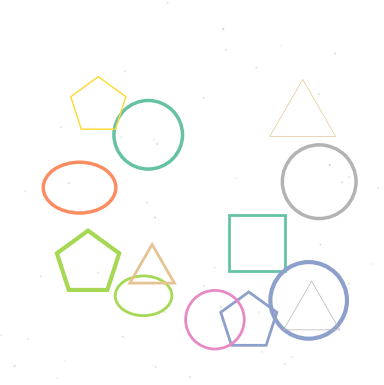[{"shape": "square", "thickness": 2, "radius": 0.37, "center": [0.668, 0.369]}, {"shape": "circle", "thickness": 2.5, "radius": 0.45, "center": [0.385, 0.65]}, {"shape": "oval", "thickness": 2.5, "radius": 0.47, "center": [0.207, 0.513]}, {"shape": "pentagon", "thickness": 2, "radius": 0.38, "center": [0.646, 0.165]}, {"shape": "circle", "thickness": 3, "radius": 0.5, "center": [0.802, 0.22]}, {"shape": "circle", "thickness": 2, "radius": 0.38, "center": [0.558, 0.17]}, {"shape": "pentagon", "thickness": 3, "radius": 0.43, "center": [0.229, 0.316]}, {"shape": "oval", "thickness": 2, "radius": 0.37, "center": [0.373, 0.232]}, {"shape": "pentagon", "thickness": 1, "radius": 0.38, "center": [0.255, 0.725]}, {"shape": "triangle", "thickness": 2, "radius": 0.33, "center": [0.395, 0.298]}, {"shape": "triangle", "thickness": 0.5, "radius": 0.49, "center": [0.786, 0.695]}, {"shape": "triangle", "thickness": 0.5, "radius": 0.42, "center": [0.809, 0.185]}, {"shape": "circle", "thickness": 2.5, "radius": 0.48, "center": [0.829, 0.528]}]